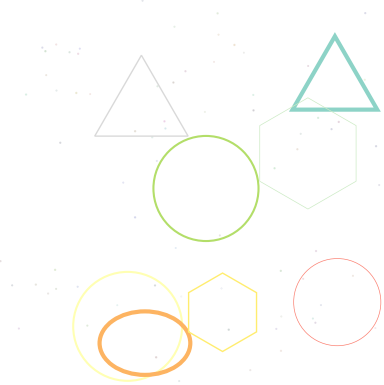[{"shape": "triangle", "thickness": 3, "radius": 0.63, "center": [0.87, 0.779]}, {"shape": "circle", "thickness": 1.5, "radius": 0.71, "center": [0.332, 0.152]}, {"shape": "circle", "thickness": 0.5, "radius": 0.57, "center": [0.876, 0.215]}, {"shape": "oval", "thickness": 3, "radius": 0.59, "center": [0.376, 0.109]}, {"shape": "circle", "thickness": 1.5, "radius": 0.68, "center": [0.535, 0.51]}, {"shape": "triangle", "thickness": 1, "radius": 0.7, "center": [0.367, 0.716]}, {"shape": "hexagon", "thickness": 0.5, "radius": 0.72, "center": [0.8, 0.602]}, {"shape": "hexagon", "thickness": 1, "radius": 0.51, "center": [0.578, 0.189]}]